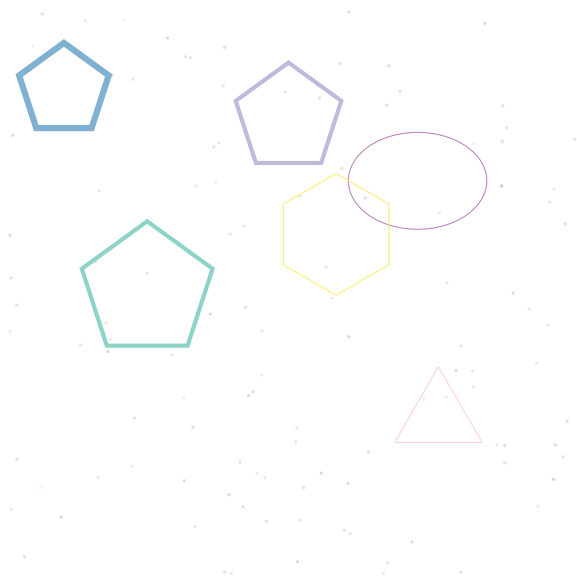[{"shape": "pentagon", "thickness": 2, "radius": 0.6, "center": [0.255, 0.497]}, {"shape": "pentagon", "thickness": 2, "radius": 0.48, "center": [0.5, 0.795]}, {"shape": "pentagon", "thickness": 3, "radius": 0.41, "center": [0.111, 0.843]}, {"shape": "triangle", "thickness": 0.5, "radius": 0.44, "center": [0.759, 0.277]}, {"shape": "oval", "thickness": 0.5, "radius": 0.6, "center": [0.723, 0.686]}, {"shape": "hexagon", "thickness": 0.5, "radius": 0.53, "center": [0.582, 0.593]}]